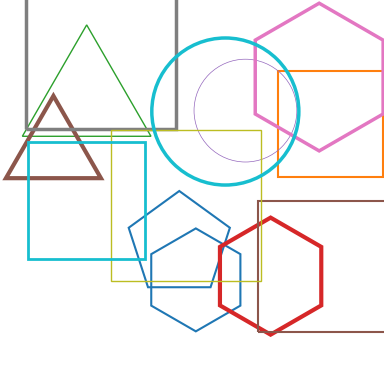[{"shape": "pentagon", "thickness": 1.5, "radius": 0.69, "center": [0.466, 0.366]}, {"shape": "hexagon", "thickness": 1.5, "radius": 0.67, "center": [0.509, 0.273]}, {"shape": "square", "thickness": 1.5, "radius": 0.68, "center": [0.859, 0.678]}, {"shape": "triangle", "thickness": 1, "radius": 0.96, "center": [0.225, 0.742]}, {"shape": "hexagon", "thickness": 3, "radius": 0.76, "center": [0.703, 0.283]}, {"shape": "circle", "thickness": 0.5, "radius": 0.67, "center": [0.637, 0.713]}, {"shape": "square", "thickness": 1.5, "radius": 0.85, "center": [0.841, 0.307]}, {"shape": "triangle", "thickness": 3, "radius": 0.71, "center": [0.139, 0.608]}, {"shape": "hexagon", "thickness": 2.5, "radius": 0.96, "center": [0.829, 0.8]}, {"shape": "square", "thickness": 2.5, "radius": 0.98, "center": [0.263, 0.86]}, {"shape": "square", "thickness": 1, "radius": 0.98, "center": [0.483, 0.467]}, {"shape": "circle", "thickness": 2.5, "radius": 0.95, "center": [0.585, 0.71]}, {"shape": "square", "thickness": 2, "radius": 0.76, "center": [0.225, 0.48]}]